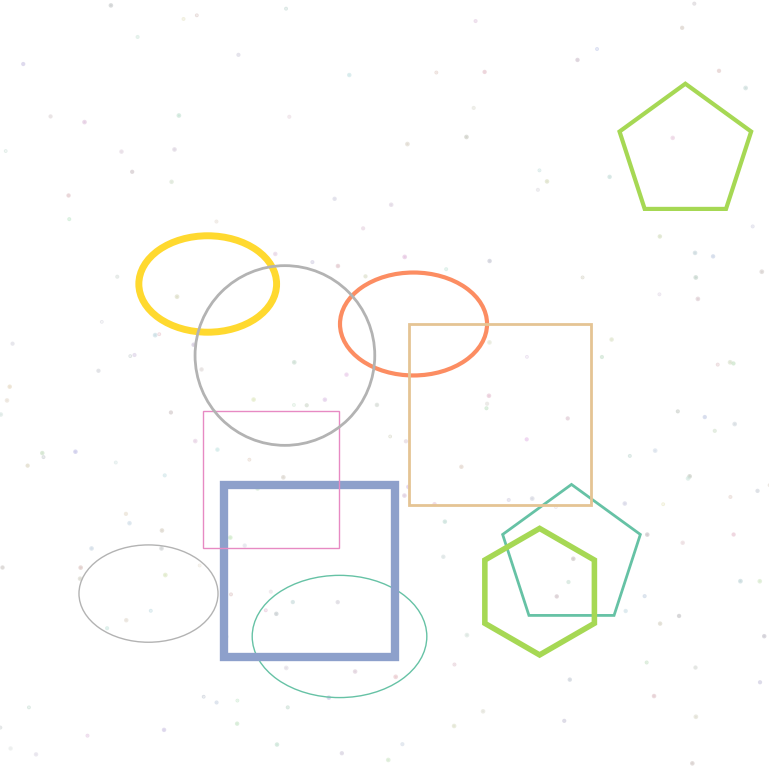[{"shape": "oval", "thickness": 0.5, "radius": 0.57, "center": [0.441, 0.173]}, {"shape": "pentagon", "thickness": 1, "radius": 0.47, "center": [0.742, 0.277]}, {"shape": "oval", "thickness": 1.5, "radius": 0.48, "center": [0.537, 0.579]}, {"shape": "square", "thickness": 3, "radius": 0.56, "center": [0.402, 0.258]}, {"shape": "square", "thickness": 0.5, "radius": 0.44, "center": [0.352, 0.377]}, {"shape": "hexagon", "thickness": 2, "radius": 0.41, "center": [0.701, 0.232]}, {"shape": "pentagon", "thickness": 1.5, "radius": 0.45, "center": [0.89, 0.801]}, {"shape": "oval", "thickness": 2.5, "radius": 0.45, "center": [0.27, 0.631]}, {"shape": "square", "thickness": 1, "radius": 0.59, "center": [0.649, 0.462]}, {"shape": "oval", "thickness": 0.5, "radius": 0.45, "center": [0.193, 0.229]}, {"shape": "circle", "thickness": 1, "radius": 0.58, "center": [0.37, 0.538]}]